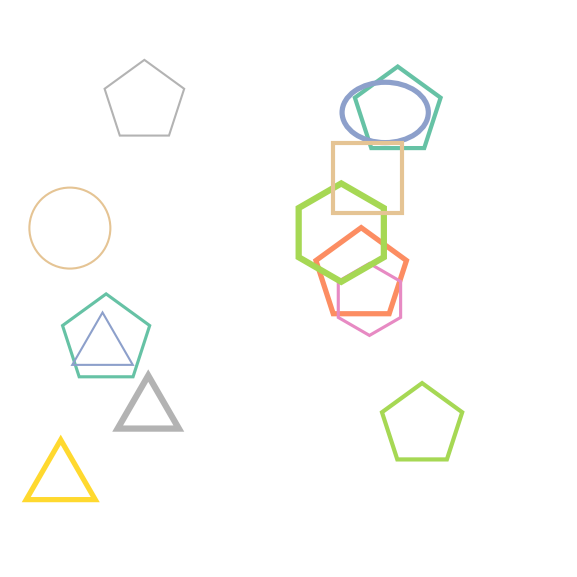[{"shape": "pentagon", "thickness": 2, "radius": 0.39, "center": [0.689, 0.806]}, {"shape": "pentagon", "thickness": 1.5, "radius": 0.4, "center": [0.184, 0.411]}, {"shape": "pentagon", "thickness": 2.5, "radius": 0.41, "center": [0.625, 0.523]}, {"shape": "oval", "thickness": 2.5, "radius": 0.37, "center": [0.667, 0.804]}, {"shape": "triangle", "thickness": 1, "radius": 0.3, "center": [0.178, 0.398]}, {"shape": "hexagon", "thickness": 1.5, "radius": 0.31, "center": [0.64, 0.481]}, {"shape": "pentagon", "thickness": 2, "radius": 0.37, "center": [0.731, 0.263]}, {"shape": "hexagon", "thickness": 3, "radius": 0.43, "center": [0.591, 0.596]}, {"shape": "triangle", "thickness": 2.5, "radius": 0.34, "center": [0.105, 0.168]}, {"shape": "circle", "thickness": 1, "radius": 0.35, "center": [0.121, 0.604]}, {"shape": "square", "thickness": 2, "radius": 0.3, "center": [0.636, 0.691]}, {"shape": "triangle", "thickness": 3, "radius": 0.31, "center": [0.257, 0.288]}, {"shape": "pentagon", "thickness": 1, "radius": 0.36, "center": [0.25, 0.823]}]